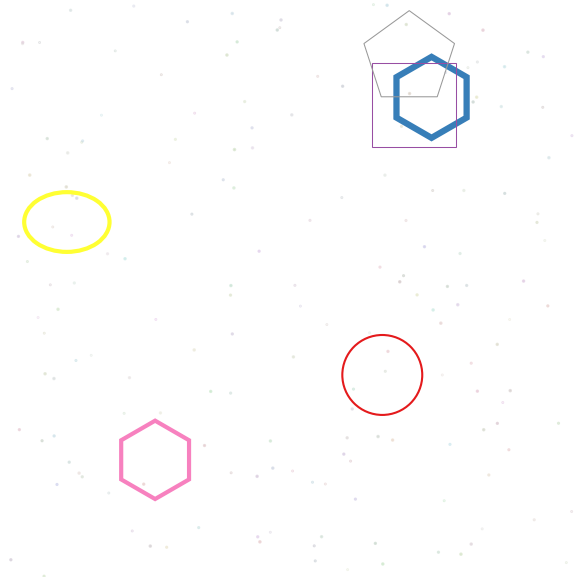[{"shape": "circle", "thickness": 1, "radius": 0.35, "center": [0.662, 0.35]}, {"shape": "hexagon", "thickness": 3, "radius": 0.35, "center": [0.747, 0.831]}, {"shape": "square", "thickness": 0.5, "radius": 0.36, "center": [0.717, 0.817]}, {"shape": "oval", "thickness": 2, "radius": 0.37, "center": [0.116, 0.615]}, {"shape": "hexagon", "thickness": 2, "radius": 0.34, "center": [0.269, 0.203]}, {"shape": "pentagon", "thickness": 0.5, "radius": 0.41, "center": [0.709, 0.898]}]